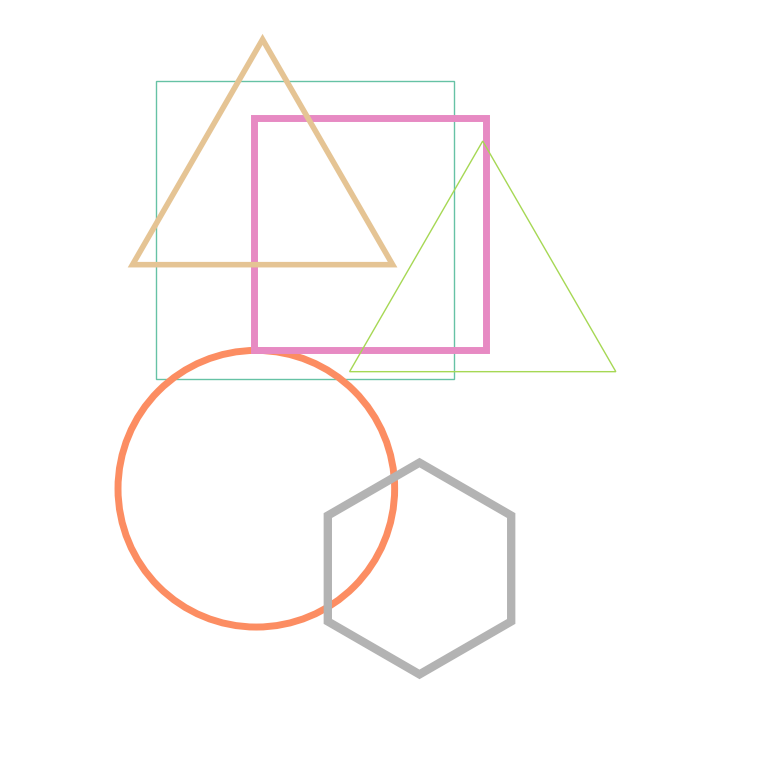[{"shape": "square", "thickness": 0.5, "radius": 0.97, "center": [0.396, 0.701]}, {"shape": "circle", "thickness": 2.5, "radius": 0.9, "center": [0.333, 0.365]}, {"shape": "square", "thickness": 2.5, "radius": 0.75, "center": [0.481, 0.696]}, {"shape": "triangle", "thickness": 0.5, "radius": 1.0, "center": [0.627, 0.617]}, {"shape": "triangle", "thickness": 2, "radius": 0.98, "center": [0.341, 0.754]}, {"shape": "hexagon", "thickness": 3, "radius": 0.69, "center": [0.545, 0.262]}]